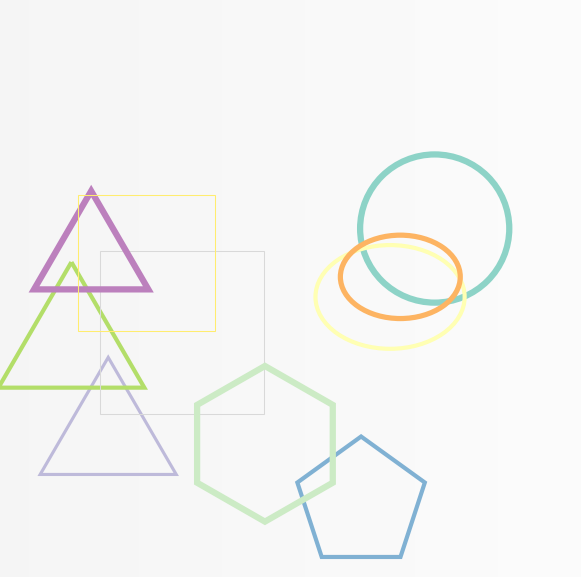[{"shape": "circle", "thickness": 3, "radius": 0.64, "center": [0.748, 0.603]}, {"shape": "oval", "thickness": 2, "radius": 0.64, "center": [0.671, 0.485]}, {"shape": "triangle", "thickness": 1.5, "radius": 0.68, "center": [0.186, 0.245]}, {"shape": "pentagon", "thickness": 2, "radius": 0.58, "center": [0.621, 0.128]}, {"shape": "oval", "thickness": 2.5, "radius": 0.52, "center": [0.689, 0.52]}, {"shape": "triangle", "thickness": 2, "radius": 0.72, "center": [0.123, 0.4]}, {"shape": "square", "thickness": 0.5, "radius": 0.7, "center": [0.313, 0.423]}, {"shape": "triangle", "thickness": 3, "radius": 0.57, "center": [0.157, 0.555]}, {"shape": "hexagon", "thickness": 3, "radius": 0.67, "center": [0.456, 0.231]}, {"shape": "square", "thickness": 0.5, "radius": 0.59, "center": [0.251, 0.544]}]